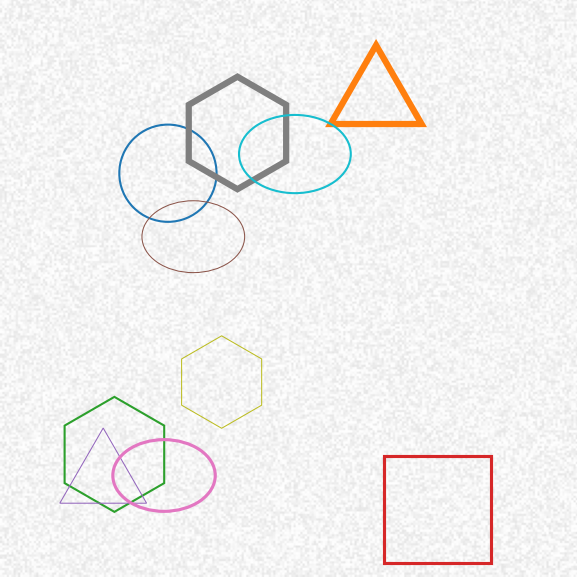[{"shape": "circle", "thickness": 1, "radius": 0.42, "center": [0.291, 0.699]}, {"shape": "triangle", "thickness": 3, "radius": 0.45, "center": [0.651, 0.83]}, {"shape": "hexagon", "thickness": 1, "radius": 0.5, "center": [0.198, 0.212]}, {"shape": "square", "thickness": 1.5, "radius": 0.46, "center": [0.757, 0.118]}, {"shape": "triangle", "thickness": 0.5, "radius": 0.43, "center": [0.179, 0.171]}, {"shape": "oval", "thickness": 0.5, "radius": 0.44, "center": [0.335, 0.589]}, {"shape": "oval", "thickness": 1.5, "radius": 0.44, "center": [0.284, 0.176]}, {"shape": "hexagon", "thickness": 3, "radius": 0.49, "center": [0.411, 0.769]}, {"shape": "hexagon", "thickness": 0.5, "radius": 0.4, "center": [0.384, 0.338]}, {"shape": "oval", "thickness": 1, "radius": 0.48, "center": [0.511, 0.732]}]